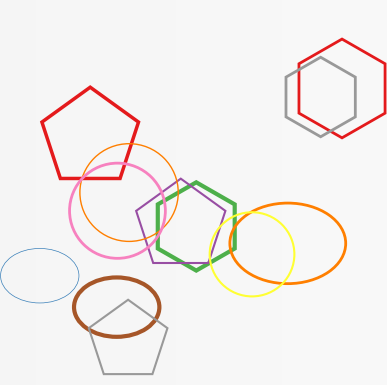[{"shape": "hexagon", "thickness": 2, "radius": 0.64, "center": [0.883, 0.77]}, {"shape": "pentagon", "thickness": 2.5, "radius": 0.66, "center": [0.233, 0.642]}, {"shape": "oval", "thickness": 0.5, "radius": 0.51, "center": [0.103, 0.284]}, {"shape": "hexagon", "thickness": 3, "radius": 0.57, "center": [0.506, 0.412]}, {"shape": "pentagon", "thickness": 1.5, "radius": 0.61, "center": [0.467, 0.415]}, {"shape": "circle", "thickness": 1, "radius": 0.63, "center": [0.333, 0.5]}, {"shape": "oval", "thickness": 2, "radius": 0.75, "center": [0.743, 0.368]}, {"shape": "circle", "thickness": 1.5, "radius": 0.55, "center": [0.65, 0.339]}, {"shape": "oval", "thickness": 3, "radius": 0.55, "center": [0.301, 0.202]}, {"shape": "circle", "thickness": 2, "radius": 0.62, "center": [0.303, 0.453]}, {"shape": "hexagon", "thickness": 2, "radius": 0.52, "center": [0.827, 0.748]}, {"shape": "pentagon", "thickness": 1.5, "radius": 0.53, "center": [0.331, 0.115]}]